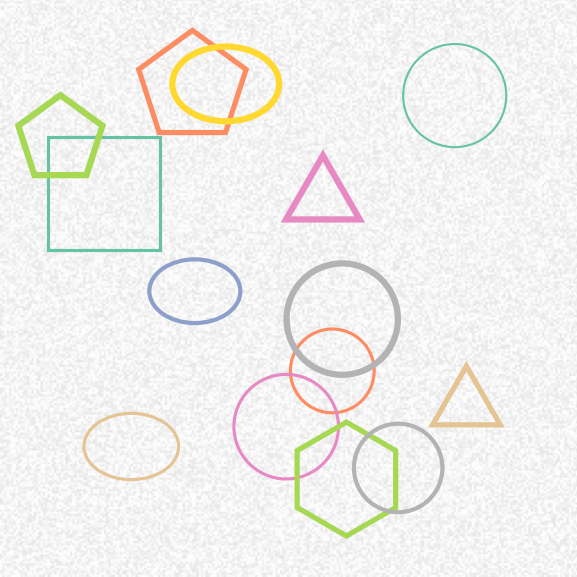[{"shape": "circle", "thickness": 1, "radius": 0.45, "center": [0.787, 0.834]}, {"shape": "square", "thickness": 1.5, "radius": 0.49, "center": [0.18, 0.664]}, {"shape": "circle", "thickness": 1.5, "radius": 0.36, "center": [0.575, 0.357]}, {"shape": "pentagon", "thickness": 2.5, "radius": 0.49, "center": [0.333, 0.849]}, {"shape": "oval", "thickness": 2, "radius": 0.39, "center": [0.337, 0.495]}, {"shape": "circle", "thickness": 1.5, "radius": 0.45, "center": [0.496, 0.26]}, {"shape": "triangle", "thickness": 3, "radius": 0.37, "center": [0.559, 0.656]}, {"shape": "hexagon", "thickness": 2.5, "radius": 0.49, "center": [0.6, 0.17]}, {"shape": "pentagon", "thickness": 3, "radius": 0.38, "center": [0.105, 0.758]}, {"shape": "oval", "thickness": 3, "radius": 0.46, "center": [0.391, 0.854]}, {"shape": "oval", "thickness": 1.5, "radius": 0.41, "center": [0.227, 0.226]}, {"shape": "triangle", "thickness": 2.5, "radius": 0.34, "center": [0.808, 0.297]}, {"shape": "circle", "thickness": 3, "radius": 0.48, "center": [0.593, 0.447]}, {"shape": "circle", "thickness": 2, "radius": 0.38, "center": [0.69, 0.189]}]